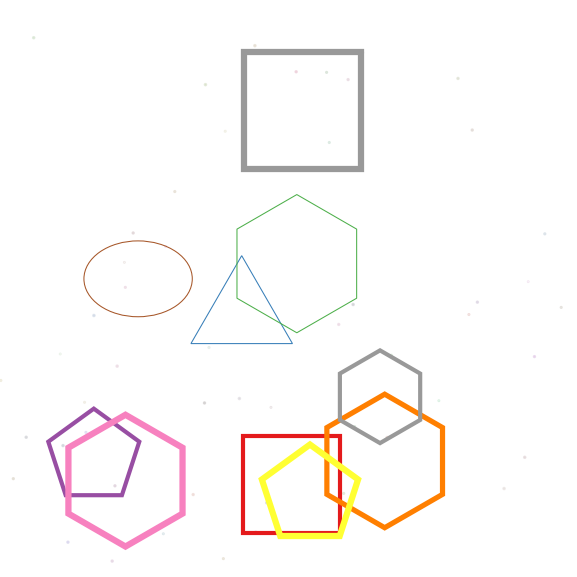[{"shape": "square", "thickness": 2, "radius": 0.42, "center": [0.504, 0.16]}, {"shape": "triangle", "thickness": 0.5, "radius": 0.51, "center": [0.419, 0.455]}, {"shape": "hexagon", "thickness": 0.5, "radius": 0.6, "center": [0.514, 0.543]}, {"shape": "pentagon", "thickness": 2, "radius": 0.41, "center": [0.162, 0.209]}, {"shape": "hexagon", "thickness": 2.5, "radius": 0.58, "center": [0.666, 0.201]}, {"shape": "pentagon", "thickness": 3, "radius": 0.44, "center": [0.537, 0.142]}, {"shape": "oval", "thickness": 0.5, "radius": 0.47, "center": [0.239, 0.516]}, {"shape": "hexagon", "thickness": 3, "radius": 0.57, "center": [0.217, 0.167]}, {"shape": "square", "thickness": 3, "radius": 0.51, "center": [0.524, 0.808]}, {"shape": "hexagon", "thickness": 2, "radius": 0.4, "center": [0.658, 0.312]}]